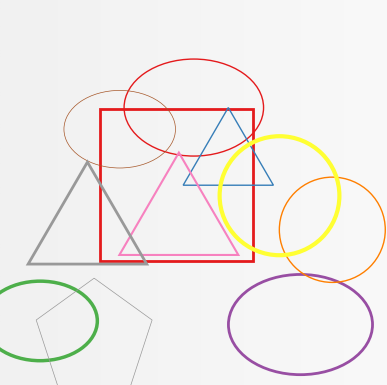[{"shape": "oval", "thickness": 1, "radius": 0.9, "center": [0.5, 0.721]}, {"shape": "square", "thickness": 2, "radius": 0.99, "center": [0.455, 0.52]}, {"shape": "triangle", "thickness": 1, "radius": 0.67, "center": [0.589, 0.586]}, {"shape": "oval", "thickness": 2.5, "radius": 0.74, "center": [0.104, 0.166]}, {"shape": "oval", "thickness": 2, "radius": 0.93, "center": [0.775, 0.157]}, {"shape": "circle", "thickness": 1, "radius": 0.68, "center": [0.858, 0.403]}, {"shape": "circle", "thickness": 3, "radius": 0.77, "center": [0.721, 0.492]}, {"shape": "oval", "thickness": 0.5, "radius": 0.72, "center": [0.309, 0.664]}, {"shape": "triangle", "thickness": 1.5, "radius": 0.89, "center": [0.462, 0.426]}, {"shape": "triangle", "thickness": 2, "radius": 0.88, "center": [0.226, 0.402]}, {"shape": "pentagon", "thickness": 0.5, "radius": 0.79, "center": [0.243, 0.12]}]